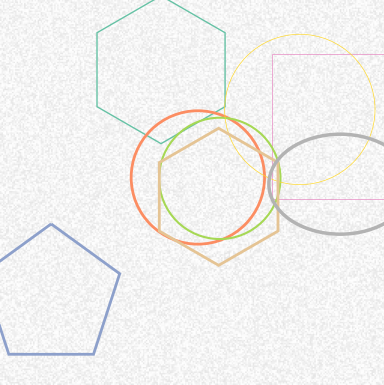[{"shape": "hexagon", "thickness": 1, "radius": 0.96, "center": [0.418, 0.819]}, {"shape": "circle", "thickness": 2, "radius": 0.87, "center": [0.514, 0.539]}, {"shape": "pentagon", "thickness": 2, "radius": 0.94, "center": [0.133, 0.231]}, {"shape": "square", "thickness": 0.5, "radius": 0.94, "center": [0.895, 0.672]}, {"shape": "circle", "thickness": 1.5, "radius": 0.79, "center": [0.571, 0.537]}, {"shape": "circle", "thickness": 0.5, "radius": 0.98, "center": [0.779, 0.716]}, {"shape": "hexagon", "thickness": 2, "radius": 0.89, "center": [0.568, 0.489]}, {"shape": "oval", "thickness": 2.5, "radius": 0.93, "center": [0.884, 0.522]}]